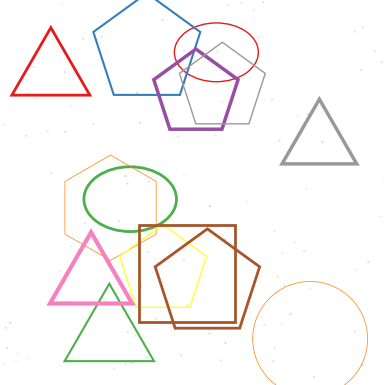[{"shape": "triangle", "thickness": 2, "radius": 0.58, "center": [0.132, 0.811]}, {"shape": "oval", "thickness": 1, "radius": 0.55, "center": [0.562, 0.864]}, {"shape": "pentagon", "thickness": 1.5, "radius": 0.73, "center": [0.381, 0.872]}, {"shape": "triangle", "thickness": 1.5, "radius": 0.67, "center": [0.284, 0.129]}, {"shape": "oval", "thickness": 2, "radius": 0.6, "center": [0.338, 0.483]}, {"shape": "pentagon", "thickness": 2.5, "radius": 0.58, "center": [0.509, 0.757]}, {"shape": "hexagon", "thickness": 0.5, "radius": 0.68, "center": [0.287, 0.46]}, {"shape": "circle", "thickness": 0.5, "radius": 0.75, "center": [0.806, 0.12]}, {"shape": "pentagon", "thickness": 1, "radius": 0.59, "center": [0.423, 0.298]}, {"shape": "pentagon", "thickness": 2, "radius": 0.71, "center": [0.539, 0.263]}, {"shape": "square", "thickness": 2, "radius": 0.63, "center": [0.485, 0.29]}, {"shape": "triangle", "thickness": 3, "radius": 0.62, "center": [0.237, 0.273]}, {"shape": "triangle", "thickness": 2.5, "radius": 0.56, "center": [0.83, 0.63]}, {"shape": "pentagon", "thickness": 1, "radius": 0.59, "center": [0.578, 0.773]}]